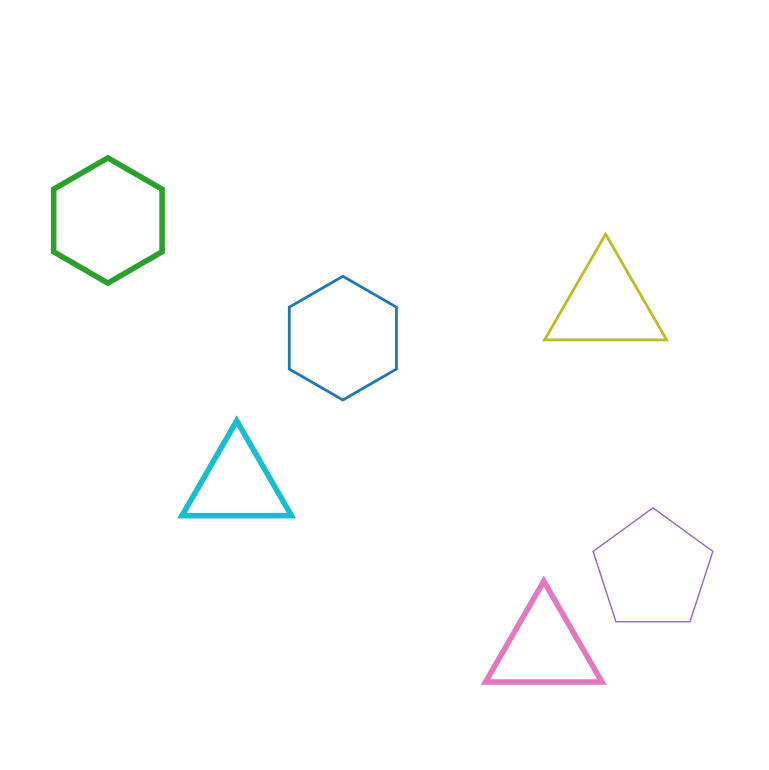[{"shape": "hexagon", "thickness": 1, "radius": 0.4, "center": [0.445, 0.561]}, {"shape": "hexagon", "thickness": 2, "radius": 0.41, "center": [0.14, 0.714]}, {"shape": "pentagon", "thickness": 0.5, "radius": 0.41, "center": [0.848, 0.259]}, {"shape": "triangle", "thickness": 2, "radius": 0.44, "center": [0.706, 0.158]}, {"shape": "triangle", "thickness": 1, "radius": 0.46, "center": [0.786, 0.604]}, {"shape": "triangle", "thickness": 2, "radius": 0.41, "center": [0.307, 0.371]}]